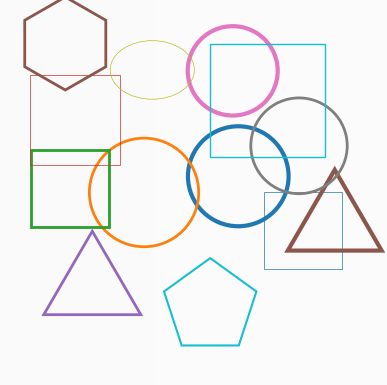[{"shape": "circle", "thickness": 3, "radius": 0.65, "center": [0.615, 0.542]}, {"shape": "square", "thickness": 0.5, "radius": 0.5, "center": [0.781, 0.401]}, {"shape": "circle", "thickness": 2, "radius": 0.71, "center": [0.372, 0.5]}, {"shape": "square", "thickness": 2, "radius": 0.5, "center": [0.18, 0.51]}, {"shape": "square", "thickness": 0.5, "radius": 0.58, "center": [0.194, 0.689]}, {"shape": "triangle", "thickness": 2, "radius": 0.72, "center": [0.238, 0.255]}, {"shape": "triangle", "thickness": 3, "radius": 0.7, "center": [0.864, 0.419]}, {"shape": "hexagon", "thickness": 2, "radius": 0.6, "center": [0.168, 0.887]}, {"shape": "circle", "thickness": 3, "radius": 0.58, "center": [0.601, 0.816]}, {"shape": "circle", "thickness": 2, "radius": 0.62, "center": [0.772, 0.621]}, {"shape": "oval", "thickness": 0.5, "radius": 0.54, "center": [0.393, 0.818]}, {"shape": "pentagon", "thickness": 1.5, "radius": 0.63, "center": [0.543, 0.204]}, {"shape": "square", "thickness": 1, "radius": 0.74, "center": [0.69, 0.739]}]